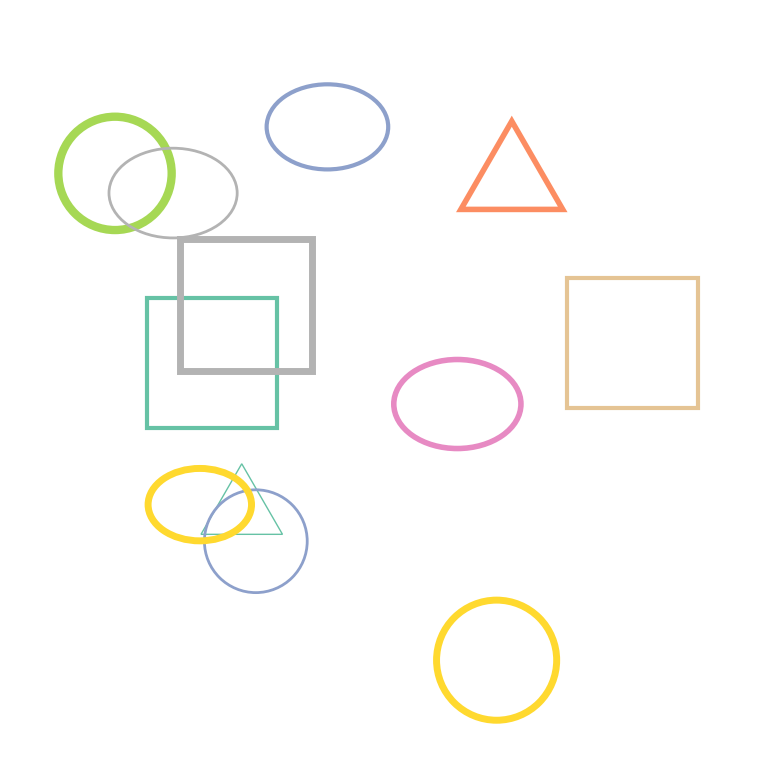[{"shape": "triangle", "thickness": 0.5, "radius": 0.31, "center": [0.314, 0.337]}, {"shape": "square", "thickness": 1.5, "radius": 0.42, "center": [0.275, 0.529]}, {"shape": "triangle", "thickness": 2, "radius": 0.38, "center": [0.665, 0.766]}, {"shape": "circle", "thickness": 1, "radius": 0.33, "center": [0.332, 0.297]}, {"shape": "oval", "thickness": 1.5, "radius": 0.39, "center": [0.425, 0.835]}, {"shape": "oval", "thickness": 2, "radius": 0.41, "center": [0.594, 0.475]}, {"shape": "circle", "thickness": 3, "radius": 0.37, "center": [0.149, 0.775]}, {"shape": "oval", "thickness": 2.5, "radius": 0.34, "center": [0.259, 0.345]}, {"shape": "circle", "thickness": 2.5, "radius": 0.39, "center": [0.645, 0.143]}, {"shape": "square", "thickness": 1.5, "radius": 0.42, "center": [0.821, 0.554]}, {"shape": "square", "thickness": 2.5, "radius": 0.43, "center": [0.319, 0.604]}, {"shape": "oval", "thickness": 1, "radius": 0.42, "center": [0.225, 0.749]}]